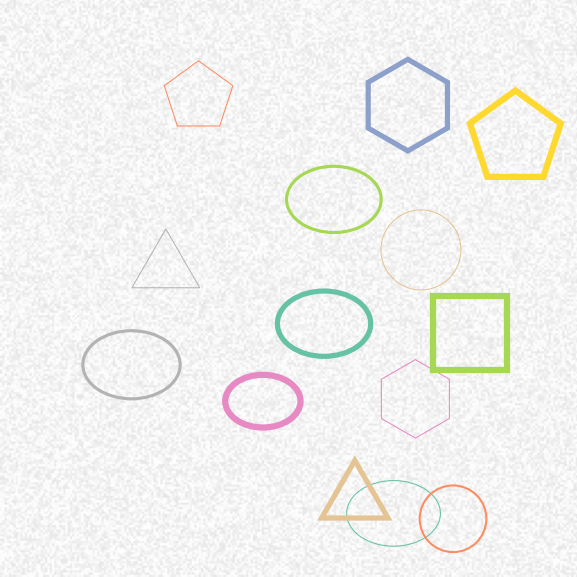[{"shape": "oval", "thickness": 2.5, "radius": 0.4, "center": [0.561, 0.439]}, {"shape": "oval", "thickness": 0.5, "radius": 0.41, "center": [0.681, 0.11]}, {"shape": "pentagon", "thickness": 0.5, "radius": 0.31, "center": [0.344, 0.831]}, {"shape": "circle", "thickness": 1, "radius": 0.29, "center": [0.784, 0.101]}, {"shape": "hexagon", "thickness": 2.5, "radius": 0.4, "center": [0.706, 0.817]}, {"shape": "hexagon", "thickness": 0.5, "radius": 0.34, "center": [0.719, 0.308]}, {"shape": "oval", "thickness": 3, "radius": 0.33, "center": [0.455, 0.304]}, {"shape": "square", "thickness": 3, "radius": 0.32, "center": [0.814, 0.423]}, {"shape": "oval", "thickness": 1.5, "radius": 0.41, "center": [0.578, 0.654]}, {"shape": "pentagon", "thickness": 3, "radius": 0.41, "center": [0.892, 0.76]}, {"shape": "triangle", "thickness": 2.5, "radius": 0.33, "center": [0.614, 0.135]}, {"shape": "circle", "thickness": 0.5, "radius": 0.35, "center": [0.729, 0.566]}, {"shape": "triangle", "thickness": 0.5, "radius": 0.34, "center": [0.287, 0.535]}, {"shape": "oval", "thickness": 1.5, "radius": 0.42, "center": [0.228, 0.368]}]